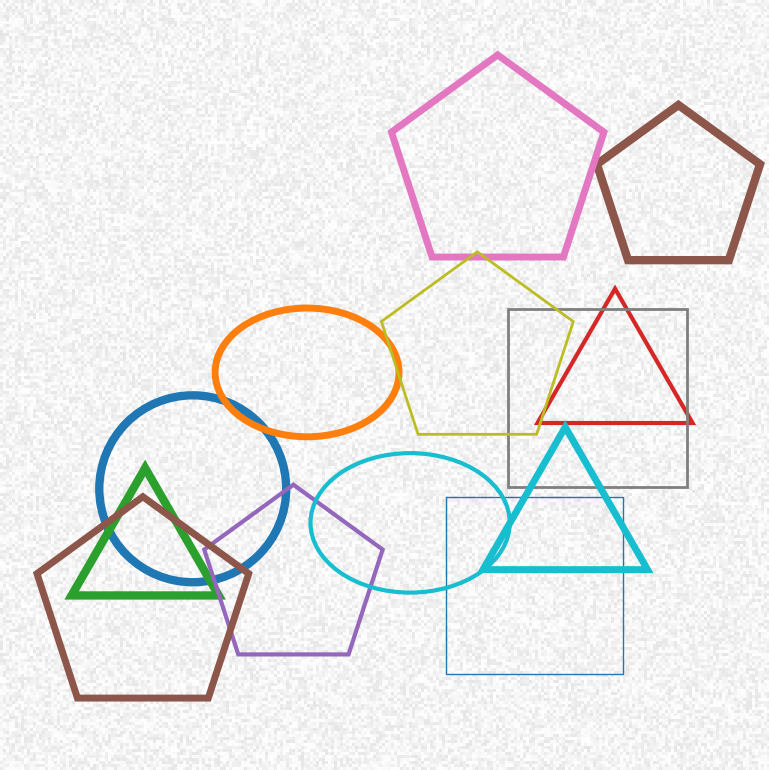[{"shape": "square", "thickness": 0.5, "radius": 0.57, "center": [0.694, 0.24]}, {"shape": "circle", "thickness": 3, "radius": 0.61, "center": [0.25, 0.365]}, {"shape": "oval", "thickness": 2.5, "radius": 0.6, "center": [0.399, 0.516]}, {"shape": "triangle", "thickness": 3, "radius": 0.55, "center": [0.188, 0.282]}, {"shape": "triangle", "thickness": 1.5, "radius": 0.58, "center": [0.799, 0.509]}, {"shape": "pentagon", "thickness": 1.5, "radius": 0.61, "center": [0.381, 0.249]}, {"shape": "pentagon", "thickness": 3, "radius": 0.56, "center": [0.881, 0.752]}, {"shape": "pentagon", "thickness": 2.5, "radius": 0.72, "center": [0.186, 0.21]}, {"shape": "pentagon", "thickness": 2.5, "radius": 0.73, "center": [0.646, 0.784]}, {"shape": "square", "thickness": 1, "radius": 0.58, "center": [0.776, 0.483]}, {"shape": "pentagon", "thickness": 1, "radius": 0.66, "center": [0.62, 0.542]}, {"shape": "oval", "thickness": 1.5, "radius": 0.65, "center": [0.533, 0.321]}, {"shape": "triangle", "thickness": 2.5, "radius": 0.62, "center": [0.734, 0.322]}]